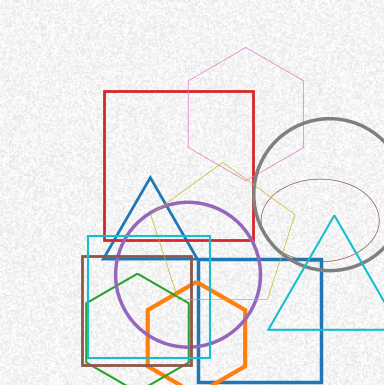[{"shape": "triangle", "thickness": 2, "radius": 0.71, "center": [0.39, 0.398]}, {"shape": "square", "thickness": 2.5, "radius": 0.8, "center": [0.673, 0.166]}, {"shape": "hexagon", "thickness": 3, "radius": 0.73, "center": [0.51, 0.122]}, {"shape": "hexagon", "thickness": 1.5, "radius": 0.77, "center": [0.357, 0.135]}, {"shape": "square", "thickness": 2, "radius": 0.97, "center": [0.464, 0.57]}, {"shape": "circle", "thickness": 2.5, "radius": 0.94, "center": [0.488, 0.286]}, {"shape": "square", "thickness": 2, "radius": 0.71, "center": [0.355, 0.194]}, {"shape": "oval", "thickness": 0.5, "radius": 0.77, "center": [0.832, 0.427]}, {"shape": "hexagon", "thickness": 0.5, "radius": 0.87, "center": [0.639, 0.703]}, {"shape": "circle", "thickness": 2.5, "radius": 0.99, "center": [0.856, 0.494]}, {"shape": "pentagon", "thickness": 0.5, "radius": 0.98, "center": [0.579, 0.381]}, {"shape": "triangle", "thickness": 1.5, "radius": 0.99, "center": [0.868, 0.242]}, {"shape": "square", "thickness": 1.5, "radius": 0.79, "center": [0.388, 0.228]}]